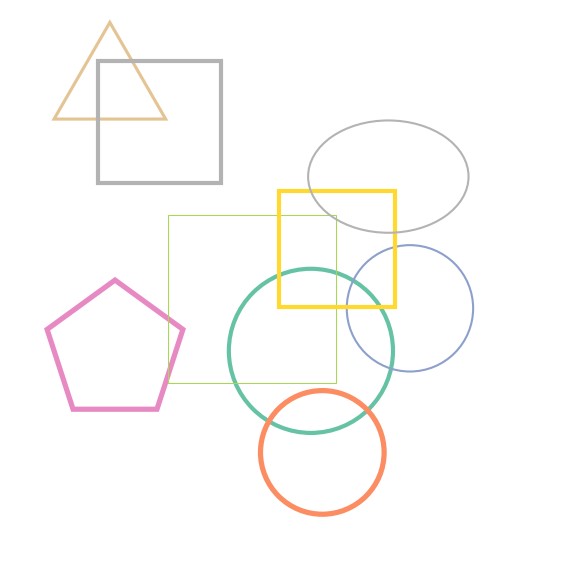[{"shape": "circle", "thickness": 2, "radius": 0.71, "center": [0.538, 0.392]}, {"shape": "circle", "thickness": 2.5, "radius": 0.54, "center": [0.558, 0.216]}, {"shape": "circle", "thickness": 1, "radius": 0.55, "center": [0.71, 0.465]}, {"shape": "pentagon", "thickness": 2.5, "radius": 0.62, "center": [0.199, 0.391]}, {"shape": "square", "thickness": 0.5, "radius": 0.72, "center": [0.436, 0.481]}, {"shape": "square", "thickness": 2, "radius": 0.5, "center": [0.583, 0.567]}, {"shape": "triangle", "thickness": 1.5, "radius": 0.56, "center": [0.19, 0.849]}, {"shape": "oval", "thickness": 1, "radius": 0.69, "center": [0.672, 0.693]}, {"shape": "square", "thickness": 2, "radius": 0.53, "center": [0.276, 0.788]}]